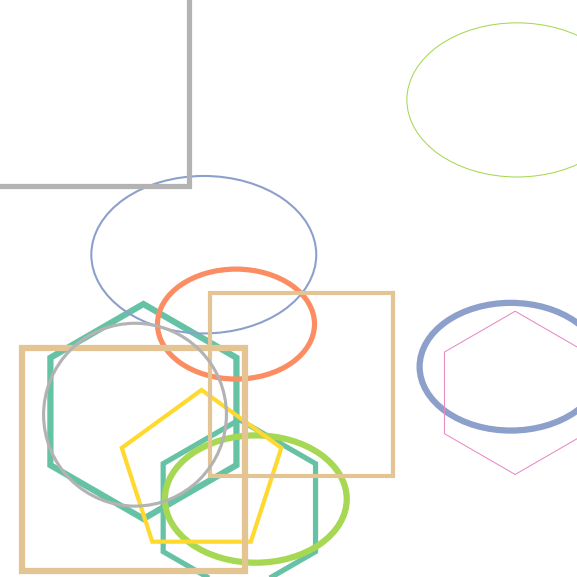[{"shape": "hexagon", "thickness": 3, "radius": 0.93, "center": [0.248, 0.287]}, {"shape": "hexagon", "thickness": 2.5, "radius": 0.76, "center": [0.414, 0.12]}, {"shape": "oval", "thickness": 2.5, "radius": 0.68, "center": [0.409, 0.438]}, {"shape": "oval", "thickness": 3, "radius": 0.79, "center": [0.885, 0.364]}, {"shape": "oval", "thickness": 1, "radius": 0.97, "center": [0.353, 0.558]}, {"shape": "hexagon", "thickness": 0.5, "radius": 0.71, "center": [0.892, 0.319]}, {"shape": "oval", "thickness": 0.5, "radius": 0.95, "center": [0.895, 0.826]}, {"shape": "oval", "thickness": 3, "radius": 0.79, "center": [0.443, 0.135]}, {"shape": "pentagon", "thickness": 2, "radius": 0.73, "center": [0.349, 0.179]}, {"shape": "square", "thickness": 2, "radius": 0.79, "center": [0.522, 0.334]}, {"shape": "square", "thickness": 3, "radius": 0.97, "center": [0.231, 0.203]}, {"shape": "square", "thickness": 2.5, "radius": 0.95, "center": [0.138, 0.867]}, {"shape": "circle", "thickness": 1.5, "radius": 0.79, "center": [0.234, 0.281]}]